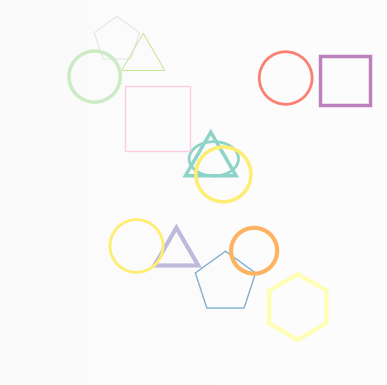[{"shape": "triangle", "thickness": 2.5, "radius": 0.38, "center": [0.544, 0.581]}, {"shape": "oval", "thickness": 2, "radius": 0.32, "center": [0.552, 0.587]}, {"shape": "hexagon", "thickness": 3, "radius": 0.43, "center": [0.769, 0.203]}, {"shape": "triangle", "thickness": 3, "radius": 0.33, "center": [0.455, 0.343]}, {"shape": "circle", "thickness": 2, "radius": 0.34, "center": [0.737, 0.797]}, {"shape": "pentagon", "thickness": 1, "radius": 0.41, "center": [0.582, 0.266]}, {"shape": "circle", "thickness": 3, "radius": 0.3, "center": [0.656, 0.349]}, {"shape": "triangle", "thickness": 0.5, "radius": 0.32, "center": [0.37, 0.849]}, {"shape": "square", "thickness": 1, "radius": 0.42, "center": [0.406, 0.692]}, {"shape": "pentagon", "thickness": 0.5, "radius": 0.31, "center": [0.302, 0.896]}, {"shape": "square", "thickness": 2.5, "radius": 0.32, "center": [0.89, 0.791]}, {"shape": "circle", "thickness": 2.5, "radius": 0.33, "center": [0.244, 0.801]}, {"shape": "circle", "thickness": 2.5, "radius": 0.36, "center": [0.576, 0.547]}, {"shape": "circle", "thickness": 2, "radius": 0.34, "center": [0.352, 0.361]}]